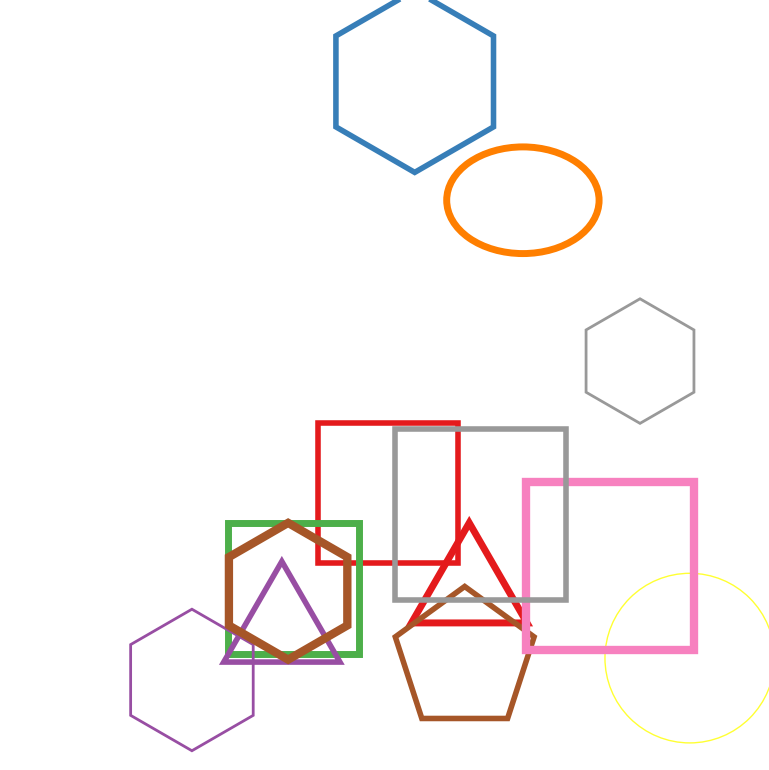[{"shape": "square", "thickness": 2, "radius": 0.46, "center": [0.504, 0.36]}, {"shape": "triangle", "thickness": 2.5, "radius": 0.43, "center": [0.609, 0.234]}, {"shape": "hexagon", "thickness": 2, "radius": 0.59, "center": [0.539, 0.894]}, {"shape": "square", "thickness": 2.5, "radius": 0.43, "center": [0.381, 0.235]}, {"shape": "triangle", "thickness": 2, "radius": 0.44, "center": [0.366, 0.184]}, {"shape": "hexagon", "thickness": 1, "radius": 0.46, "center": [0.249, 0.117]}, {"shape": "oval", "thickness": 2.5, "radius": 0.49, "center": [0.679, 0.74]}, {"shape": "circle", "thickness": 0.5, "radius": 0.55, "center": [0.896, 0.145]}, {"shape": "hexagon", "thickness": 3, "radius": 0.44, "center": [0.374, 0.232]}, {"shape": "pentagon", "thickness": 2, "radius": 0.47, "center": [0.604, 0.144]}, {"shape": "square", "thickness": 3, "radius": 0.54, "center": [0.792, 0.265]}, {"shape": "hexagon", "thickness": 1, "radius": 0.4, "center": [0.831, 0.531]}, {"shape": "square", "thickness": 2, "radius": 0.56, "center": [0.624, 0.332]}]